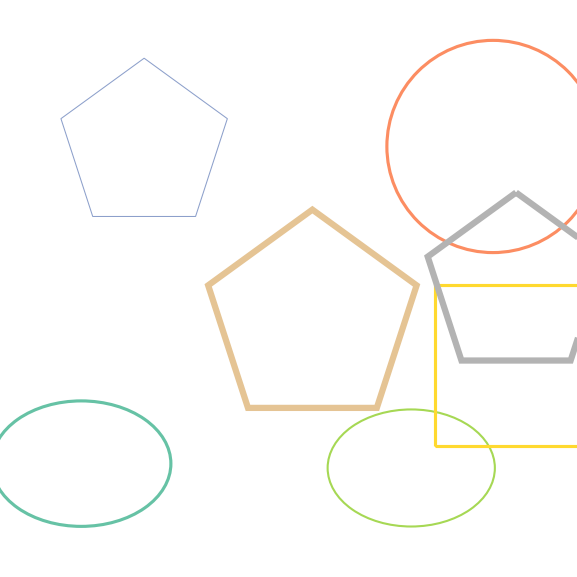[{"shape": "oval", "thickness": 1.5, "radius": 0.78, "center": [0.141, 0.196]}, {"shape": "circle", "thickness": 1.5, "radius": 0.92, "center": [0.854, 0.745]}, {"shape": "pentagon", "thickness": 0.5, "radius": 0.76, "center": [0.25, 0.747]}, {"shape": "oval", "thickness": 1, "radius": 0.72, "center": [0.712, 0.189]}, {"shape": "square", "thickness": 1.5, "radius": 0.69, "center": [0.892, 0.367]}, {"shape": "pentagon", "thickness": 3, "radius": 0.95, "center": [0.541, 0.446]}, {"shape": "pentagon", "thickness": 3, "radius": 0.8, "center": [0.894, 0.505]}]